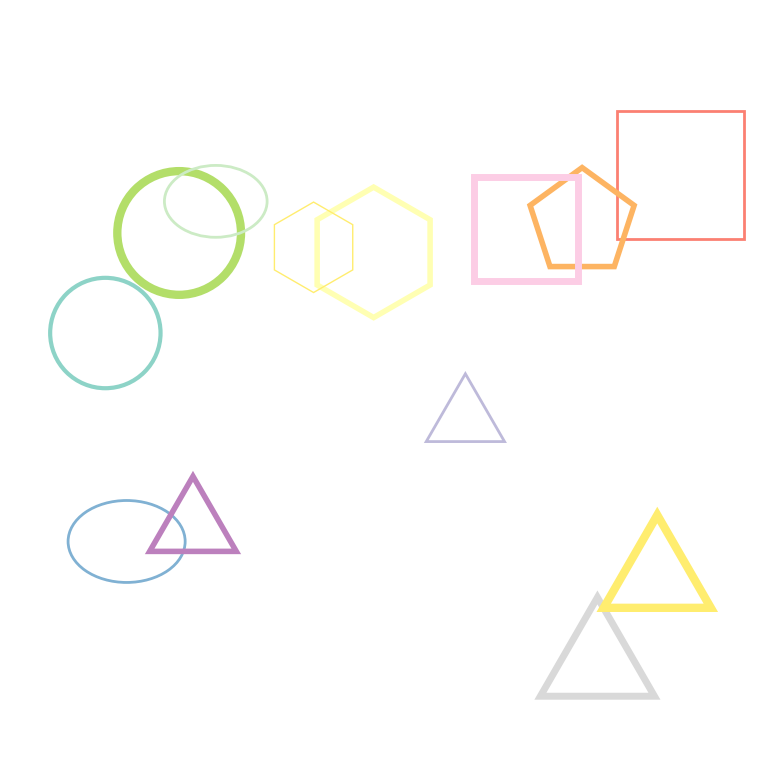[{"shape": "circle", "thickness": 1.5, "radius": 0.36, "center": [0.137, 0.568]}, {"shape": "hexagon", "thickness": 2, "radius": 0.42, "center": [0.485, 0.672]}, {"shape": "triangle", "thickness": 1, "radius": 0.29, "center": [0.604, 0.456]}, {"shape": "square", "thickness": 1, "radius": 0.41, "center": [0.884, 0.773]}, {"shape": "oval", "thickness": 1, "radius": 0.38, "center": [0.164, 0.297]}, {"shape": "pentagon", "thickness": 2, "radius": 0.36, "center": [0.756, 0.711]}, {"shape": "circle", "thickness": 3, "radius": 0.4, "center": [0.233, 0.697]}, {"shape": "square", "thickness": 2.5, "radius": 0.34, "center": [0.683, 0.702]}, {"shape": "triangle", "thickness": 2.5, "radius": 0.43, "center": [0.776, 0.139]}, {"shape": "triangle", "thickness": 2, "radius": 0.32, "center": [0.251, 0.316]}, {"shape": "oval", "thickness": 1, "radius": 0.33, "center": [0.28, 0.739]}, {"shape": "hexagon", "thickness": 0.5, "radius": 0.29, "center": [0.407, 0.679]}, {"shape": "triangle", "thickness": 3, "radius": 0.4, "center": [0.854, 0.251]}]